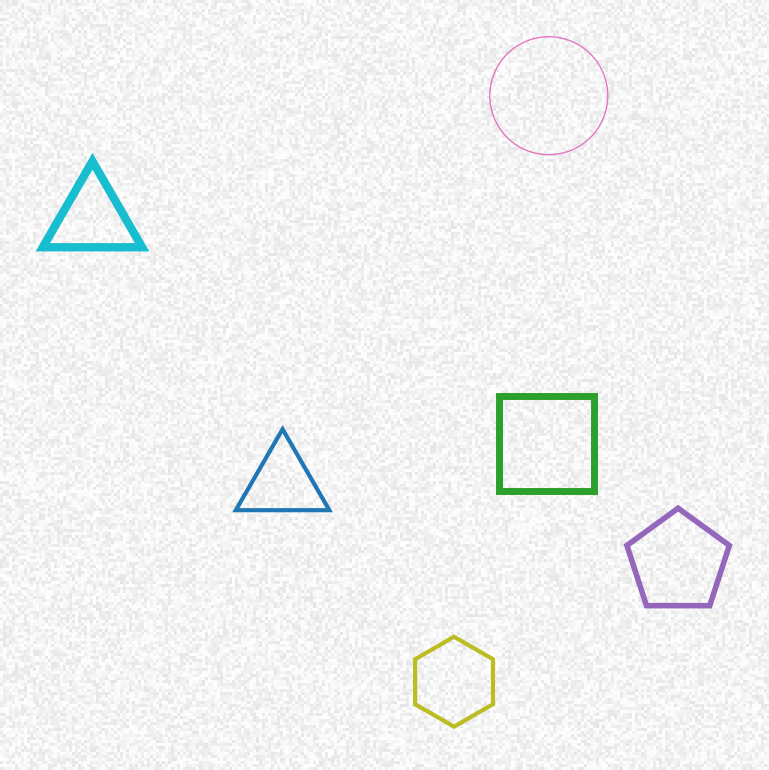[{"shape": "triangle", "thickness": 1.5, "radius": 0.35, "center": [0.367, 0.372]}, {"shape": "square", "thickness": 2.5, "radius": 0.31, "center": [0.71, 0.424]}, {"shape": "pentagon", "thickness": 2, "radius": 0.35, "center": [0.881, 0.27]}, {"shape": "circle", "thickness": 0.5, "radius": 0.38, "center": [0.713, 0.876]}, {"shape": "hexagon", "thickness": 1.5, "radius": 0.29, "center": [0.59, 0.115]}, {"shape": "triangle", "thickness": 3, "radius": 0.37, "center": [0.12, 0.716]}]